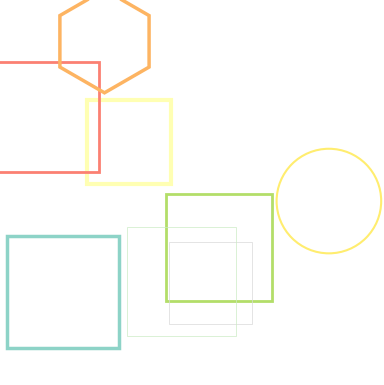[{"shape": "square", "thickness": 2.5, "radius": 0.73, "center": [0.164, 0.241]}, {"shape": "square", "thickness": 3, "radius": 0.55, "center": [0.334, 0.63]}, {"shape": "square", "thickness": 2, "radius": 0.71, "center": [0.114, 0.697]}, {"shape": "hexagon", "thickness": 2.5, "radius": 0.67, "center": [0.271, 0.893]}, {"shape": "square", "thickness": 2, "radius": 0.69, "center": [0.569, 0.358]}, {"shape": "square", "thickness": 0.5, "radius": 0.54, "center": [0.546, 0.265]}, {"shape": "square", "thickness": 0.5, "radius": 0.71, "center": [0.472, 0.268]}, {"shape": "circle", "thickness": 1.5, "radius": 0.68, "center": [0.854, 0.478]}]